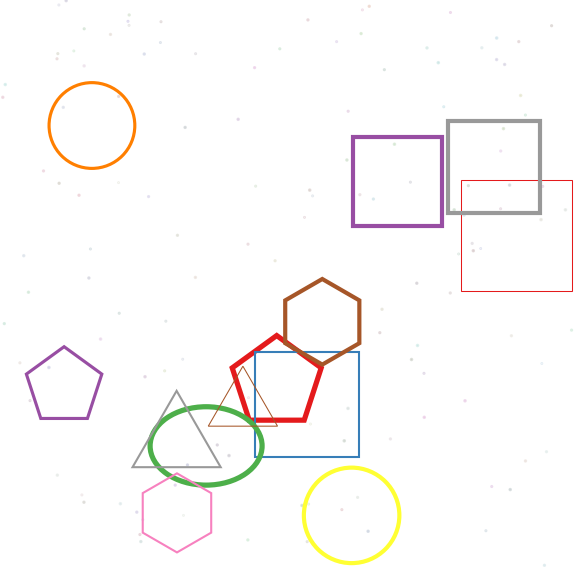[{"shape": "pentagon", "thickness": 2.5, "radius": 0.4, "center": [0.479, 0.337]}, {"shape": "square", "thickness": 0.5, "radius": 0.48, "center": [0.894, 0.591]}, {"shape": "square", "thickness": 1, "radius": 0.45, "center": [0.532, 0.298]}, {"shape": "oval", "thickness": 2.5, "radius": 0.48, "center": [0.357, 0.227]}, {"shape": "square", "thickness": 2, "radius": 0.39, "center": [0.689, 0.684]}, {"shape": "pentagon", "thickness": 1.5, "radius": 0.34, "center": [0.111, 0.33]}, {"shape": "circle", "thickness": 1.5, "radius": 0.37, "center": [0.159, 0.782]}, {"shape": "circle", "thickness": 2, "radius": 0.41, "center": [0.609, 0.107]}, {"shape": "hexagon", "thickness": 2, "radius": 0.37, "center": [0.558, 0.442]}, {"shape": "triangle", "thickness": 0.5, "radius": 0.35, "center": [0.421, 0.296]}, {"shape": "hexagon", "thickness": 1, "radius": 0.34, "center": [0.306, 0.111]}, {"shape": "triangle", "thickness": 1, "radius": 0.44, "center": [0.306, 0.234]}, {"shape": "square", "thickness": 2, "radius": 0.4, "center": [0.855, 0.71]}]